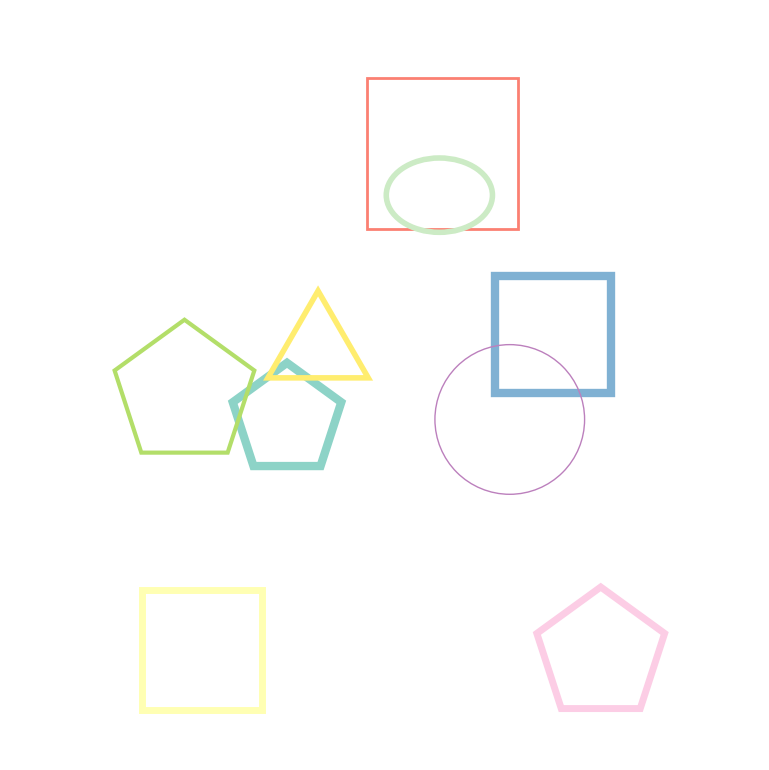[{"shape": "pentagon", "thickness": 3, "radius": 0.37, "center": [0.373, 0.455]}, {"shape": "square", "thickness": 2.5, "radius": 0.39, "center": [0.262, 0.155]}, {"shape": "square", "thickness": 1, "radius": 0.49, "center": [0.575, 0.8]}, {"shape": "square", "thickness": 3, "radius": 0.38, "center": [0.718, 0.566]}, {"shape": "pentagon", "thickness": 1.5, "radius": 0.48, "center": [0.24, 0.489]}, {"shape": "pentagon", "thickness": 2.5, "radius": 0.44, "center": [0.78, 0.15]}, {"shape": "circle", "thickness": 0.5, "radius": 0.49, "center": [0.662, 0.455]}, {"shape": "oval", "thickness": 2, "radius": 0.34, "center": [0.571, 0.747]}, {"shape": "triangle", "thickness": 2, "radius": 0.38, "center": [0.413, 0.547]}]